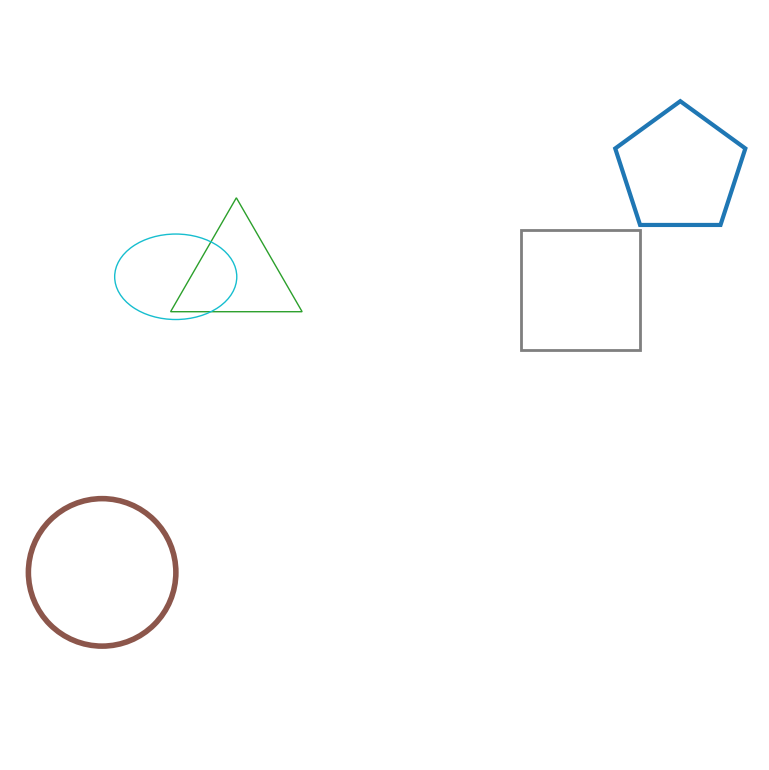[{"shape": "pentagon", "thickness": 1.5, "radius": 0.44, "center": [0.883, 0.78]}, {"shape": "triangle", "thickness": 0.5, "radius": 0.49, "center": [0.307, 0.644]}, {"shape": "circle", "thickness": 2, "radius": 0.48, "center": [0.133, 0.257]}, {"shape": "square", "thickness": 1, "radius": 0.39, "center": [0.754, 0.624]}, {"shape": "oval", "thickness": 0.5, "radius": 0.4, "center": [0.228, 0.641]}]